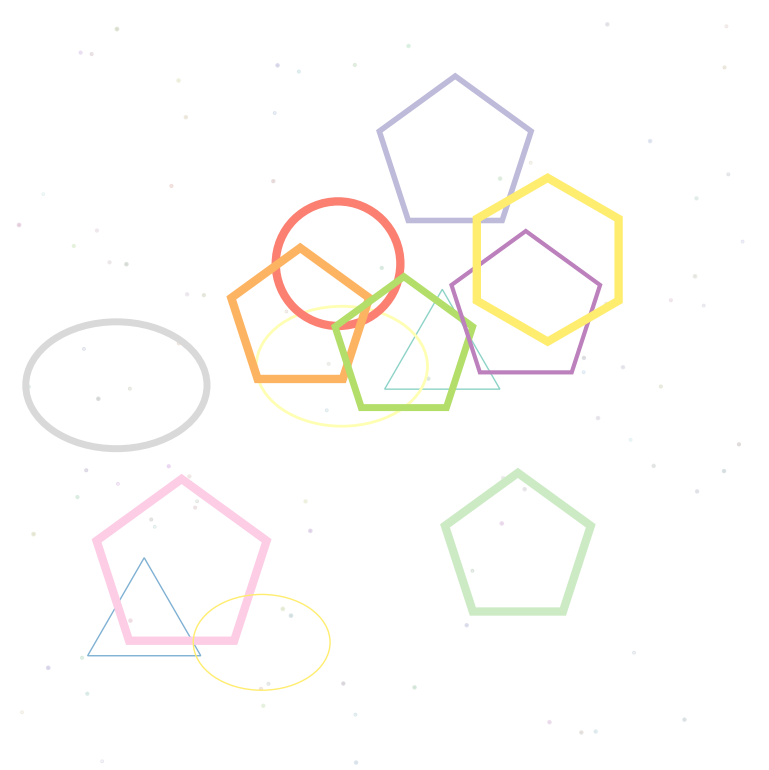[{"shape": "triangle", "thickness": 0.5, "radius": 0.43, "center": [0.574, 0.538]}, {"shape": "oval", "thickness": 1, "radius": 0.56, "center": [0.444, 0.524]}, {"shape": "pentagon", "thickness": 2, "radius": 0.52, "center": [0.591, 0.798]}, {"shape": "circle", "thickness": 3, "radius": 0.4, "center": [0.439, 0.658]}, {"shape": "triangle", "thickness": 0.5, "radius": 0.42, "center": [0.187, 0.191]}, {"shape": "pentagon", "thickness": 3, "radius": 0.47, "center": [0.39, 0.584]}, {"shape": "pentagon", "thickness": 2.5, "radius": 0.47, "center": [0.524, 0.547]}, {"shape": "pentagon", "thickness": 3, "radius": 0.58, "center": [0.236, 0.262]}, {"shape": "oval", "thickness": 2.5, "radius": 0.59, "center": [0.151, 0.5]}, {"shape": "pentagon", "thickness": 1.5, "radius": 0.51, "center": [0.683, 0.598]}, {"shape": "pentagon", "thickness": 3, "radius": 0.5, "center": [0.673, 0.286]}, {"shape": "hexagon", "thickness": 3, "radius": 0.53, "center": [0.711, 0.663]}, {"shape": "oval", "thickness": 0.5, "radius": 0.44, "center": [0.34, 0.166]}]